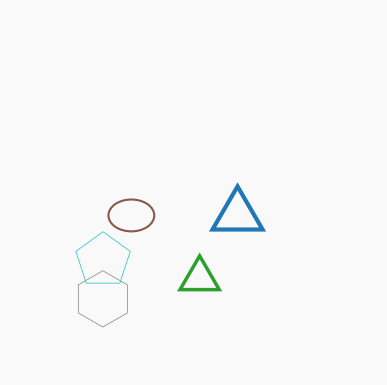[{"shape": "triangle", "thickness": 3, "radius": 0.37, "center": [0.613, 0.441]}, {"shape": "triangle", "thickness": 2.5, "radius": 0.29, "center": [0.515, 0.277]}, {"shape": "oval", "thickness": 1.5, "radius": 0.3, "center": [0.339, 0.44]}, {"shape": "hexagon", "thickness": 0.5, "radius": 0.37, "center": [0.265, 0.224]}, {"shape": "pentagon", "thickness": 0.5, "radius": 0.37, "center": [0.266, 0.324]}]